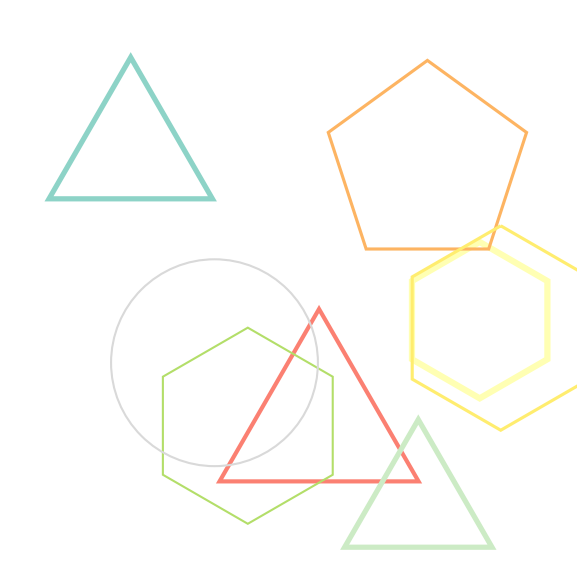[{"shape": "triangle", "thickness": 2.5, "radius": 0.82, "center": [0.226, 0.737]}, {"shape": "hexagon", "thickness": 3, "radius": 0.68, "center": [0.831, 0.445]}, {"shape": "triangle", "thickness": 2, "radius": 0.99, "center": [0.552, 0.265]}, {"shape": "pentagon", "thickness": 1.5, "radius": 0.9, "center": [0.74, 0.714]}, {"shape": "hexagon", "thickness": 1, "radius": 0.85, "center": [0.429, 0.262]}, {"shape": "circle", "thickness": 1, "radius": 0.9, "center": [0.371, 0.371]}, {"shape": "triangle", "thickness": 2.5, "radius": 0.74, "center": [0.724, 0.125]}, {"shape": "hexagon", "thickness": 1.5, "radius": 0.88, "center": [0.867, 0.431]}]